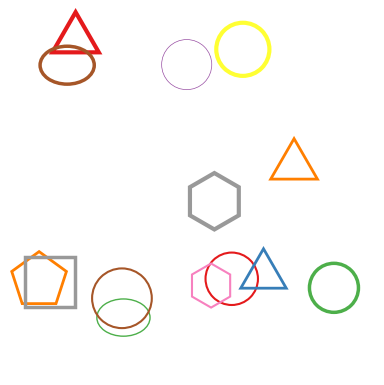[{"shape": "circle", "thickness": 1.5, "radius": 0.34, "center": [0.602, 0.276]}, {"shape": "triangle", "thickness": 3, "radius": 0.35, "center": [0.196, 0.899]}, {"shape": "triangle", "thickness": 2, "radius": 0.34, "center": [0.684, 0.286]}, {"shape": "oval", "thickness": 1, "radius": 0.35, "center": [0.321, 0.175]}, {"shape": "circle", "thickness": 2.5, "radius": 0.32, "center": [0.867, 0.252]}, {"shape": "circle", "thickness": 0.5, "radius": 0.33, "center": [0.485, 0.832]}, {"shape": "triangle", "thickness": 2, "radius": 0.35, "center": [0.764, 0.57]}, {"shape": "pentagon", "thickness": 2, "radius": 0.37, "center": [0.102, 0.272]}, {"shape": "circle", "thickness": 3, "radius": 0.35, "center": [0.631, 0.872]}, {"shape": "circle", "thickness": 1.5, "radius": 0.39, "center": [0.317, 0.225]}, {"shape": "oval", "thickness": 2.5, "radius": 0.35, "center": [0.174, 0.831]}, {"shape": "hexagon", "thickness": 1.5, "radius": 0.29, "center": [0.548, 0.258]}, {"shape": "hexagon", "thickness": 3, "radius": 0.37, "center": [0.557, 0.477]}, {"shape": "square", "thickness": 2.5, "radius": 0.33, "center": [0.129, 0.268]}]